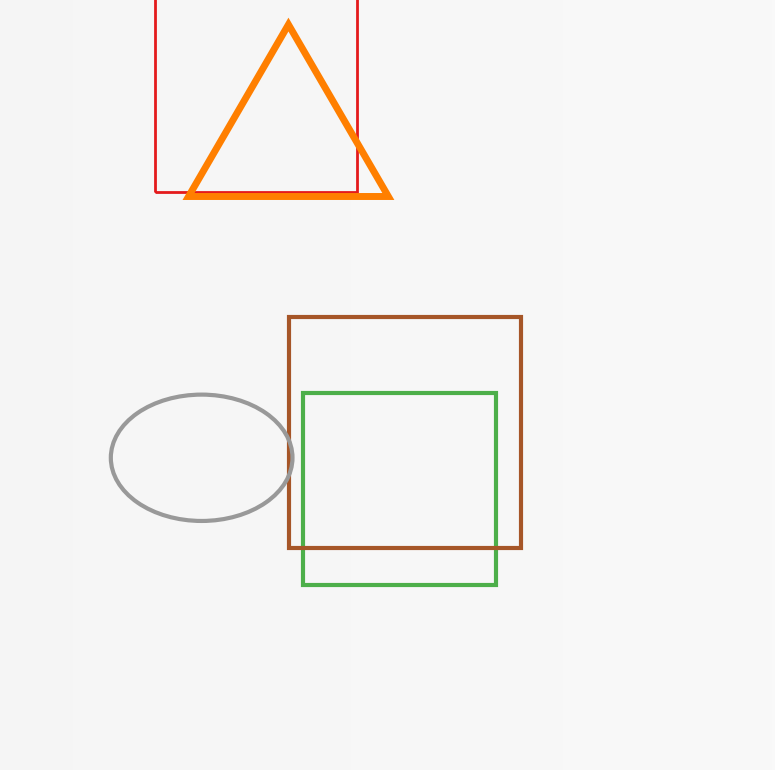[{"shape": "square", "thickness": 1, "radius": 0.65, "center": [0.33, 0.881]}, {"shape": "square", "thickness": 1.5, "radius": 0.62, "center": [0.515, 0.365]}, {"shape": "triangle", "thickness": 2.5, "radius": 0.74, "center": [0.372, 0.819]}, {"shape": "square", "thickness": 1.5, "radius": 0.75, "center": [0.523, 0.438]}, {"shape": "oval", "thickness": 1.5, "radius": 0.59, "center": [0.26, 0.405]}]